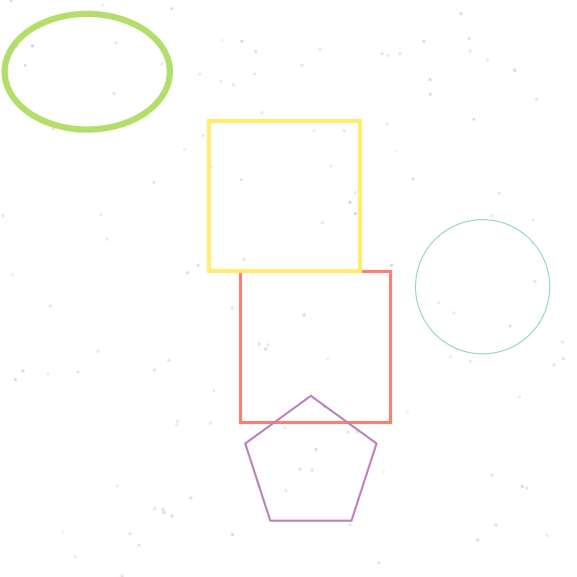[{"shape": "circle", "thickness": 0.5, "radius": 0.58, "center": [0.836, 0.503]}, {"shape": "square", "thickness": 1.5, "radius": 0.65, "center": [0.545, 0.399]}, {"shape": "oval", "thickness": 3, "radius": 0.72, "center": [0.151, 0.875]}, {"shape": "pentagon", "thickness": 1, "radius": 0.6, "center": [0.538, 0.194]}, {"shape": "square", "thickness": 2, "radius": 0.65, "center": [0.493, 0.66]}]